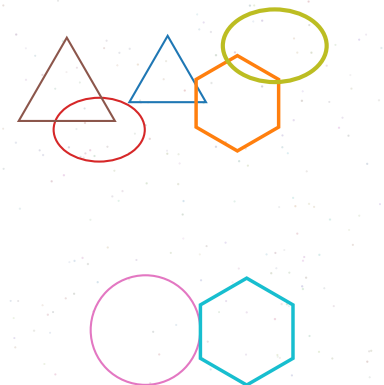[{"shape": "triangle", "thickness": 1.5, "radius": 0.57, "center": [0.435, 0.792]}, {"shape": "hexagon", "thickness": 2.5, "radius": 0.62, "center": [0.617, 0.732]}, {"shape": "oval", "thickness": 1.5, "radius": 0.59, "center": [0.258, 0.663]}, {"shape": "triangle", "thickness": 1.5, "radius": 0.72, "center": [0.174, 0.758]}, {"shape": "circle", "thickness": 1.5, "radius": 0.71, "center": [0.378, 0.143]}, {"shape": "oval", "thickness": 3, "radius": 0.67, "center": [0.714, 0.881]}, {"shape": "hexagon", "thickness": 2.5, "radius": 0.69, "center": [0.641, 0.139]}]